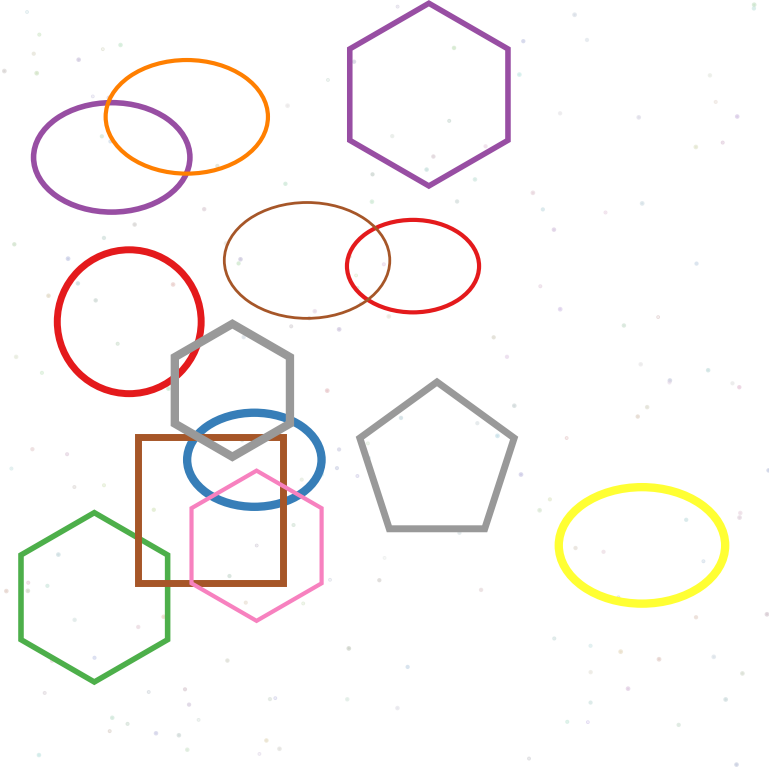[{"shape": "circle", "thickness": 2.5, "radius": 0.47, "center": [0.168, 0.582]}, {"shape": "oval", "thickness": 1.5, "radius": 0.43, "center": [0.536, 0.654]}, {"shape": "oval", "thickness": 3, "radius": 0.44, "center": [0.33, 0.403]}, {"shape": "hexagon", "thickness": 2, "radius": 0.55, "center": [0.122, 0.224]}, {"shape": "oval", "thickness": 2, "radius": 0.51, "center": [0.145, 0.796]}, {"shape": "hexagon", "thickness": 2, "radius": 0.59, "center": [0.557, 0.877]}, {"shape": "oval", "thickness": 1.5, "radius": 0.53, "center": [0.243, 0.848]}, {"shape": "oval", "thickness": 3, "radius": 0.54, "center": [0.834, 0.292]}, {"shape": "oval", "thickness": 1, "radius": 0.54, "center": [0.399, 0.662]}, {"shape": "square", "thickness": 2.5, "radius": 0.47, "center": [0.273, 0.338]}, {"shape": "hexagon", "thickness": 1.5, "radius": 0.49, "center": [0.333, 0.291]}, {"shape": "hexagon", "thickness": 3, "radius": 0.43, "center": [0.302, 0.493]}, {"shape": "pentagon", "thickness": 2.5, "radius": 0.53, "center": [0.568, 0.399]}]